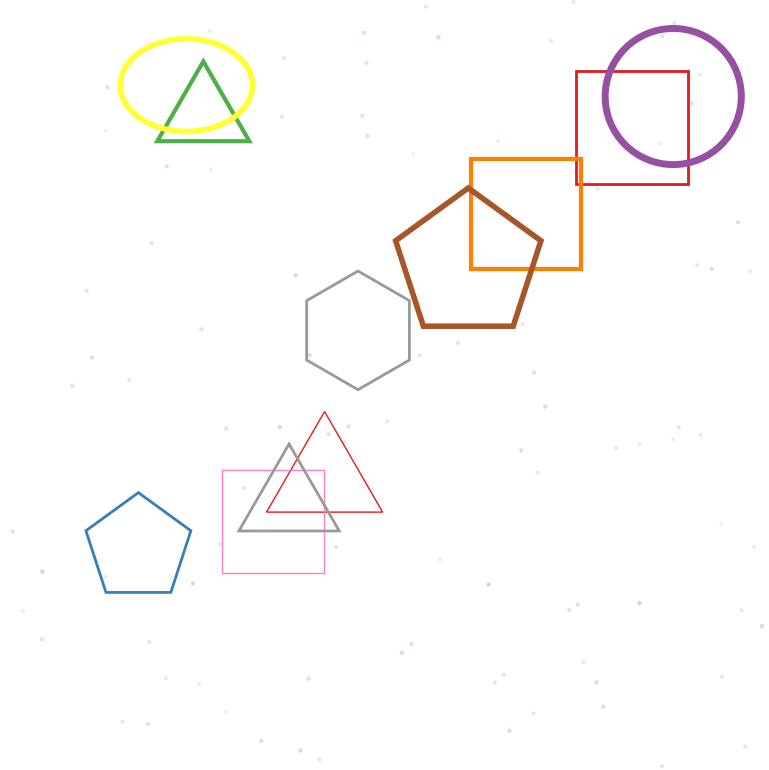[{"shape": "square", "thickness": 1, "radius": 0.36, "center": [0.821, 0.834]}, {"shape": "triangle", "thickness": 0.5, "radius": 0.44, "center": [0.422, 0.378]}, {"shape": "pentagon", "thickness": 1, "radius": 0.36, "center": [0.18, 0.289]}, {"shape": "triangle", "thickness": 1.5, "radius": 0.35, "center": [0.264, 0.851]}, {"shape": "circle", "thickness": 2.5, "radius": 0.44, "center": [0.874, 0.875]}, {"shape": "square", "thickness": 1.5, "radius": 0.36, "center": [0.683, 0.722]}, {"shape": "oval", "thickness": 2, "radius": 0.43, "center": [0.242, 0.889]}, {"shape": "pentagon", "thickness": 2, "radius": 0.5, "center": [0.608, 0.657]}, {"shape": "square", "thickness": 0.5, "radius": 0.33, "center": [0.355, 0.322]}, {"shape": "hexagon", "thickness": 1, "radius": 0.39, "center": [0.465, 0.571]}, {"shape": "triangle", "thickness": 1, "radius": 0.38, "center": [0.375, 0.348]}]